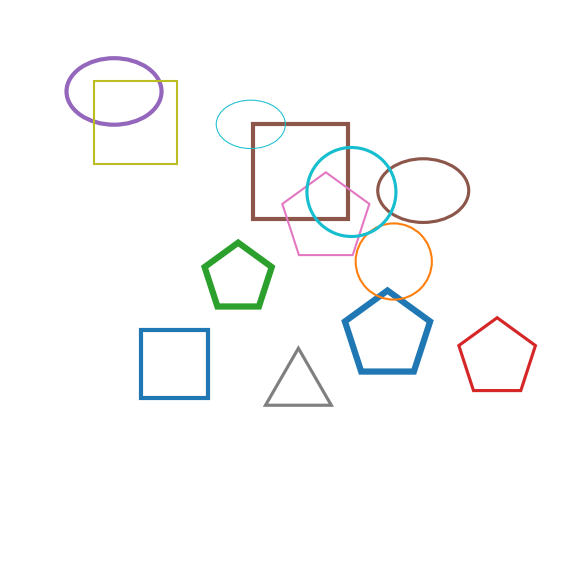[{"shape": "pentagon", "thickness": 3, "radius": 0.39, "center": [0.671, 0.418]}, {"shape": "square", "thickness": 2, "radius": 0.29, "center": [0.302, 0.368]}, {"shape": "circle", "thickness": 1, "radius": 0.33, "center": [0.682, 0.546]}, {"shape": "pentagon", "thickness": 3, "radius": 0.31, "center": [0.412, 0.518]}, {"shape": "pentagon", "thickness": 1.5, "radius": 0.35, "center": [0.861, 0.379]}, {"shape": "oval", "thickness": 2, "radius": 0.41, "center": [0.197, 0.841]}, {"shape": "oval", "thickness": 1.5, "radius": 0.39, "center": [0.733, 0.669]}, {"shape": "square", "thickness": 2, "radius": 0.41, "center": [0.521, 0.702]}, {"shape": "pentagon", "thickness": 1, "radius": 0.4, "center": [0.564, 0.622]}, {"shape": "triangle", "thickness": 1.5, "radius": 0.33, "center": [0.517, 0.33]}, {"shape": "square", "thickness": 1, "radius": 0.36, "center": [0.235, 0.786]}, {"shape": "circle", "thickness": 1.5, "radius": 0.39, "center": [0.609, 0.667]}, {"shape": "oval", "thickness": 0.5, "radius": 0.3, "center": [0.434, 0.784]}]